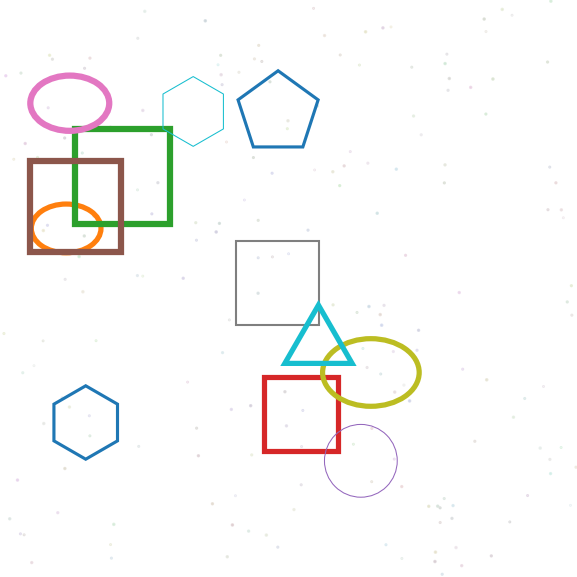[{"shape": "hexagon", "thickness": 1.5, "radius": 0.32, "center": [0.148, 0.268]}, {"shape": "pentagon", "thickness": 1.5, "radius": 0.36, "center": [0.482, 0.804]}, {"shape": "oval", "thickness": 2.5, "radius": 0.3, "center": [0.115, 0.604]}, {"shape": "square", "thickness": 3, "radius": 0.41, "center": [0.212, 0.693]}, {"shape": "square", "thickness": 2.5, "radius": 0.32, "center": [0.521, 0.283]}, {"shape": "circle", "thickness": 0.5, "radius": 0.32, "center": [0.625, 0.201]}, {"shape": "square", "thickness": 3, "radius": 0.4, "center": [0.131, 0.642]}, {"shape": "oval", "thickness": 3, "radius": 0.34, "center": [0.121, 0.82]}, {"shape": "square", "thickness": 1, "radius": 0.36, "center": [0.48, 0.509]}, {"shape": "oval", "thickness": 2.5, "radius": 0.42, "center": [0.642, 0.354]}, {"shape": "hexagon", "thickness": 0.5, "radius": 0.3, "center": [0.335, 0.806]}, {"shape": "triangle", "thickness": 2.5, "radius": 0.34, "center": [0.551, 0.404]}]